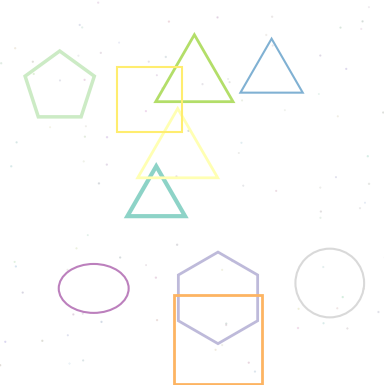[{"shape": "triangle", "thickness": 3, "radius": 0.43, "center": [0.406, 0.482]}, {"shape": "triangle", "thickness": 2, "radius": 0.6, "center": [0.462, 0.598]}, {"shape": "hexagon", "thickness": 2, "radius": 0.59, "center": [0.566, 0.226]}, {"shape": "triangle", "thickness": 1.5, "radius": 0.47, "center": [0.705, 0.806]}, {"shape": "square", "thickness": 2, "radius": 0.57, "center": [0.566, 0.119]}, {"shape": "triangle", "thickness": 2, "radius": 0.58, "center": [0.505, 0.794]}, {"shape": "circle", "thickness": 1.5, "radius": 0.45, "center": [0.857, 0.265]}, {"shape": "oval", "thickness": 1.5, "radius": 0.45, "center": [0.243, 0.251]}, {"shape": "pentagon", "thickness": 2.5, "radius": 0.47, "center": [0.155, 0.773]}, {"shape": "square", "thickness": 1.5, "radius": 0.42, "center": [0.388, 0.742]}]